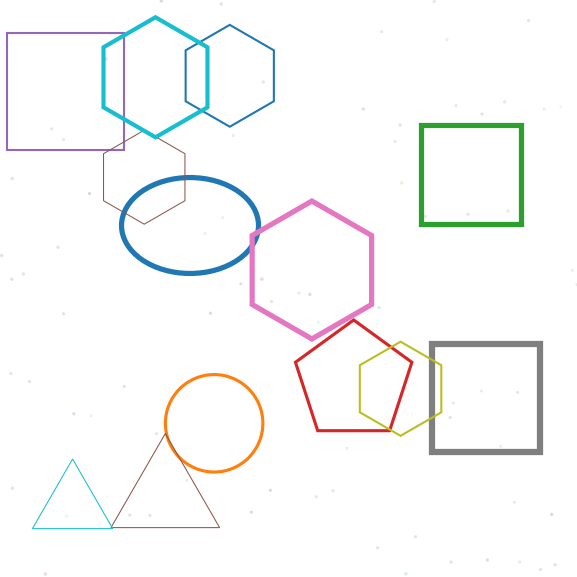[{"shape": "oval", "thickness": 2.5, "radius": 0.59, "center": [0.329, 0.609]}, {"shape": "hexagon", "thickness": 1, "radius": 0.44, "center": [0.398, 0.868]}, {"shape": "circle", "thickness": 1.5, "radius": 0.42, "center": [0.371, 0.266]}, {"shape": "square", "thickness": 2.5, "radius": 0.43, "center": [0.816, 0.697]}, {"shape": "pentagon", "thickness": 1.5, "radius": 0.53, "center": [0.612, 0.339]}, {"shape": "square", "thickness": 1, "radius": 0.51, "center": [0.114, 0.84]}, {"shape": "triangle", "thickness": 0.5, "radius": 0.54, "center": [0.286, 0.14]}, {"shape": "hexagon", "thickness": 0.5, "radius": 0.41, "center": [0.25, 0.692]}, {"shape": "hexagon", "thickness": 2.5, "radius": 0.6, "center": [0.54, 0.532]}, {"shape": "square", "thickness": 3, "radius": 0.47, "center": [0.842, 0.31]}, {"shape": "hexagon", "thickness": 1, "radius": 0.41, "center": [0.694, 0.326]}, {"shape": "hexagon", "thickness": 2, "radius": 0.52, "center": [0.269, 0.865]}, {"shape": "triangle", "thickness": 0.5, "radius": 0.4, "center": [0.126, 0.124]}]